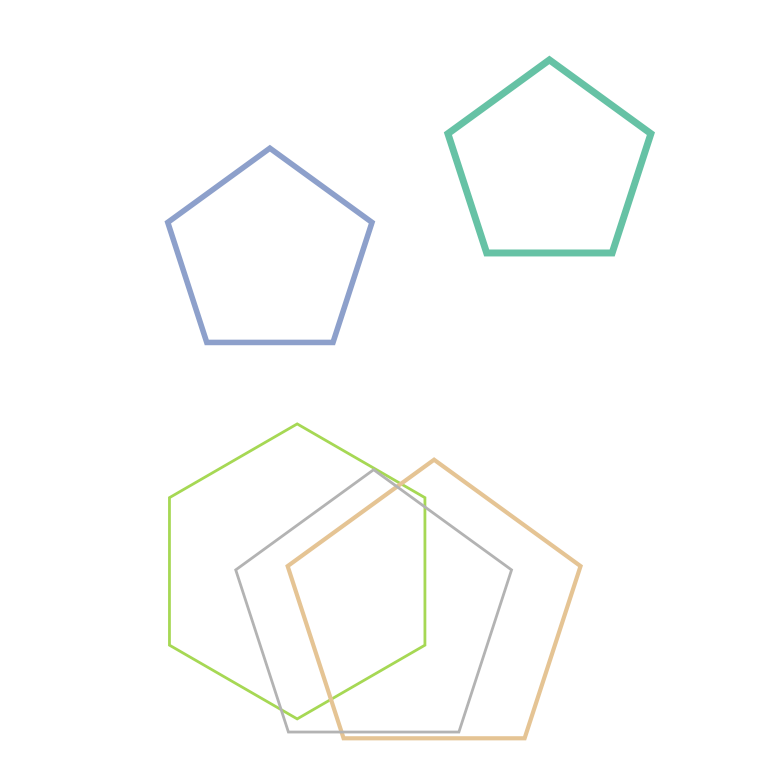[{"shape": "pentagon", "thickness": 2.5, "radius": 0.69, "center": [0.714, 0.784]}, {"shape": "pentagon", "thickness": 2, "radius": 0.7, "center": [0.35, 0.668]}, {"shape": "hexagon", "thickness": 1, "radius": 0.96, "center": [0.386, 0.258]}, {"shape": "pentagon", "thickness": 1.5, "radius": 1.0, "center": [0.564, 0.203]}, {"shape": "pentagon", "thickness": 1, "radius": 0.94, "center": [0.485, 0.202]}]